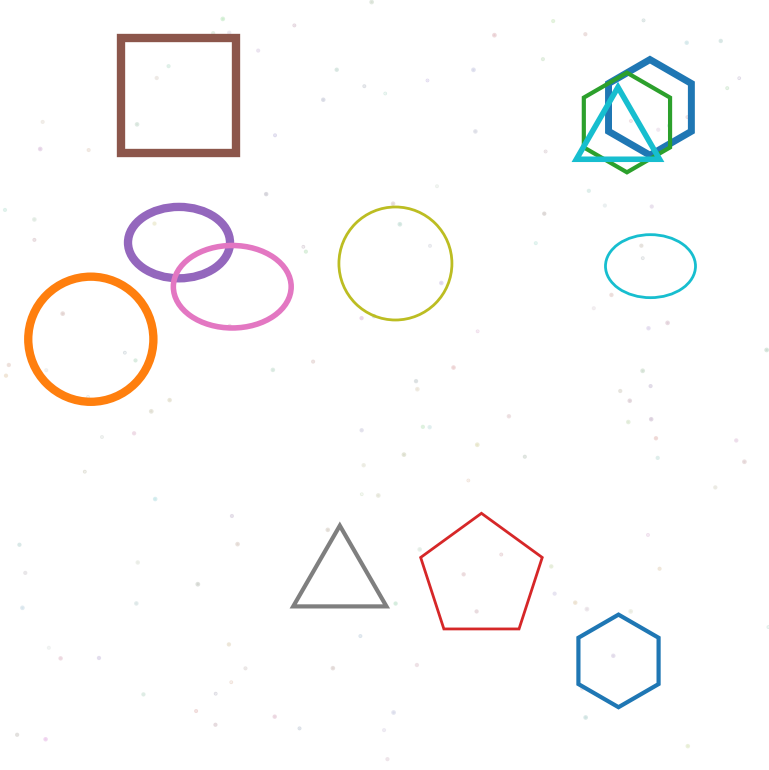[{"shape": "hexagon", "thickness": 2.5, "radius": 0.31, "center": [0.844, 0.861]}, {"shape": "hexagon", "thickness": 1.5, "radius": 0.3, "center": [0.803, 0.142]}, {"shape": "circle", "thickness": 3, "radius": 0.41, "center": [0.118, 0.559]}, {"shape": "hexagon", "thickness": 1.5, "radius": 0.32, "center": [0.814, 0.841]}, {"shape": "pentagon", "thickness": 1, "radius": 0.42, "center": [0.625, 0.25]}, {"shape": "oval", "thickness": 3, "radius": 0.33, "center": [0.232, 0.685]}, {"shape": "square", "thickness": 3, "radius": 0.38, "center": [0.232, 0.876]}, {"shape": "oval", "thickness": 2, "radius": 0.38, "center": [0.302, 0.628]}, {"shape": "triangle", "thickness": 1.5, "radius": 0.35, "center": [0.441, 0.247]}, {"shape": "circle", "thickness": 1, "radius": 0.37, "center": [0.514, 0.658]}, {"shape": "triangle", "thickness": 2, "radius": 0.31, "center": [0.803, 0.824]}, {"shape": "oval", "thickness": 1, "radius": 0.29, "center": [0.845, 0.654]}]